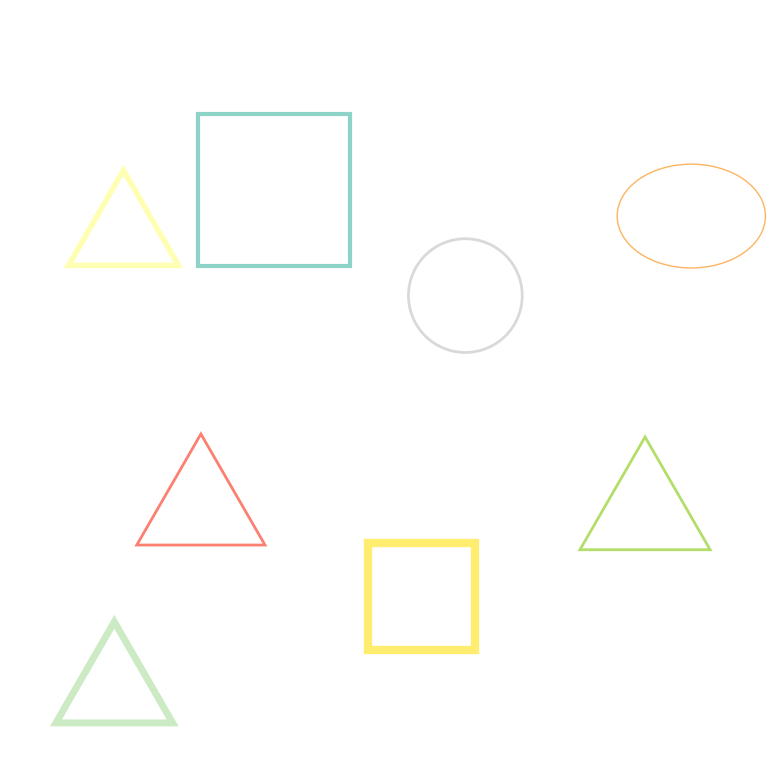[{"shape": "square", "thickness": 1.5, "radius": 0.49, "center": [0.356, 0.753]}, {"shape": "triangle", "thickness": 2, "radius": 0.41, "center": [0.16, 0.697]}, {"shape": "triangle", "thickness": 1, "radius": 0.48, "center": [0.261, 0.34]}, {"shape": "oval", "thickness": 0.5, "radius": 0.48, "center": [0.898, 0.719]}, {"shape": "triangle", "thickness": 1, "radius": 0.49, "center": [0.838, 0.335]}, {"shape": "circle", "thickness": 1, "radius": 0.37, "center": [0.604, 0.616]}, {"shape": "triangle", "thickness": 2.5, "radius": 0.44, "center": [0.148, 0.105]}, {"shape": "square", "thickness": 3, "radius": 0.35, "center": [0.548, 0.225]}]